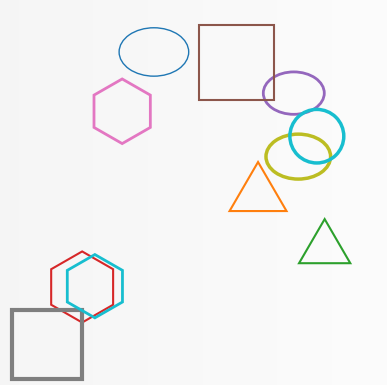[{"shape": "oval", "thickness": 1, "radius": 0.45, "center": [0.397, 0.865]}, {"shape": "triangle", "thickness": 1.5, "radius": 0.42, "center": [0.666, 0.494]}, {"shape": "triangle", "thickness": 1.5, "radius": 0.38, "center": [0.838, 0.355]}, {"shape": "hexagon", "thickness": 1.5, "radius": 0.46, "center": [0.212, 0.255]}, {"shape": "oval", "thickness": 2, "radius": 0.39, "center": [0.758, 0.758]}, {"shape": "square", "thickness": 1.5, "radius": 0.48, "center": [0.611, 0.837]}, {"shape": "hexagon", "thickness": 2, "radius": 0.42, "center": [0.315, 0.711]}, {"shape": "square", "thickness": 3, "radius": 0.45, "center": [0.12, 0.105]}, {"shape": "oval", "thickness": 2.5, "radius": 0.42, "center": [0.77, 0.593]}, {"shape": "hexagon", "thickness": 2, "radius": 0.41, "center": [0.245, 0.257]}, {"shape": "circle", "thickness": 2.5, "radius": 0.35, "center": [0.818, 0.646]}]